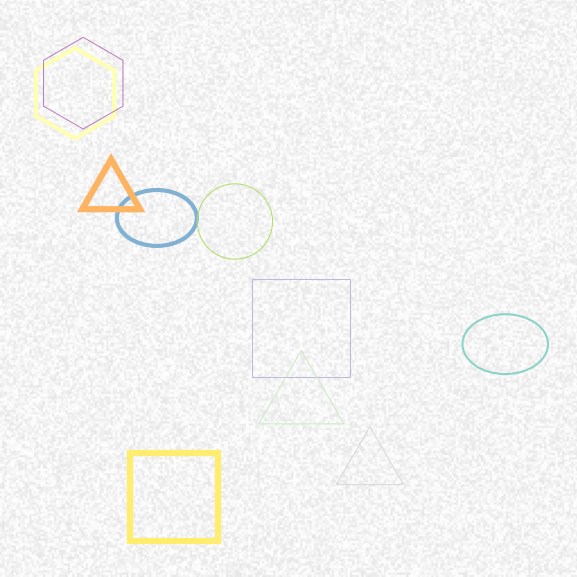[{"shape": "oval", "thickness": 1, "radius": 0.37, "center": [0.875, 0.403]}, {"shape": "hexagon", "thickness": 2, "radius": 0.39, "center": [0.13, 0.838]}, {"shape": "square", "thickness": 0.5, "radius": 0.42, "center": [0.521, 0.432]}, {"shape": "oval", "thickness": 2, "radius": 0.35, "center": [0.272, 0.622]}, {"shape": "triangle", "thickness": 3, "radius": 0.29, "center": [0.192, 0.666]}, {"shape": "circle", "thickness": 0.5, "radius": 0.33, "center": [0.407, 0.616]}, {"shape": "triangle", "thickness": 0.5, "radius": 0.34, "center": [0.641, 0.193]}, {"shape": "hexagon", "thickness": 0.5, "radius": 0.4, "center": [0.144, 0.855]}, {"shape": "triangle", "thickness": 0.5, "radius": 0.42, "center": [0.522, 0.308]}, {"shape": "square", "thickness": 3, "radius": 0.38, "center": [0.302, 0.139]}]